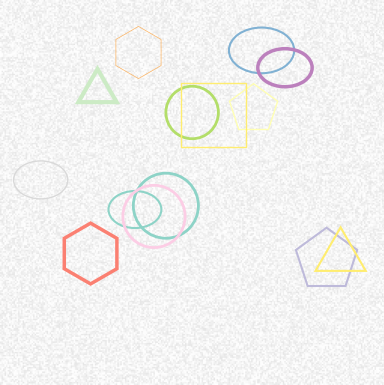[{"shape": "circle", "thickness": 2, "radius": 0.42, "center": [0.431, 0.466]}, {"shape": "oval", "thickness": 1.5, "radius": 0.34, "center": [0.35, 0.456]}, {"shape": "pentagon", "thickness": 1, "radius": 0.33, "center": [0.659, 0.717]}, {"shape": "pentagon", "thickness": 1.5, "radius": 0.42, "center": [0.848, 0.325]}, {"shape": "hexagon", "thickness": 2.5, "radius": 0.39, "center": [0.235, 0.341]}, {"shape": "oval", "thickness": 1.5, "radius": 0.42, "center": [0.679, 0.869]}, {"shape": "hexagon", "thickness": 0.5, "radius": 0.34, "center": [0.36, 0.864]}, {"shape": "circle", "thickness": 2, "radius": 0.34, "center": [0.499, 0.708]}, {"shape": "circle", "thickness": 2, "radius": 0.4, "center": [0.4, 0.438]}, {"shape": "oval", "thickness": 1, "radius": 0.35, "center": [0.106, 0.533]}, {"shape": "oval", "thickness": 2.5, "radius": 0.35, "center": [0.74, 0.824]}, {"shape": "triangle", "thickness": 3, "radius": 0.29, "center": [0.253, 0.763]}, {"shape": "triangle", "thickness": 1.5, "radius": 0.38, "center": [0.885, 0.334]}, {"shape": "square", "thickness": 1, "radius": 0.42, "center": [0.555, 0.701]}]